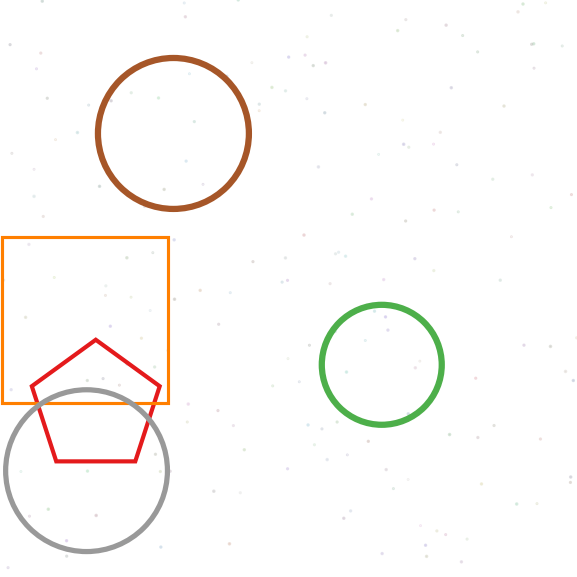[{"shape": "pentagon", "thickness": 2, "radius": 0.58, "center": [0.166, 0.294]}, {"shape": "circle", "thickness": 3, "radius": 0.52, "center": [0.661, 0.367]}, {"shape": "square", "thickness": 1.5, "radius": 0.72, "center": [0.147, 0.444]}, {"shape": "circle", "thickness": 3, "radius": 0.65, "center": [0.3, 0.768]}, {"shape": "circle", "thickness": 2.5, "radius": 0.7, "center": [0.15, 0.184]}]